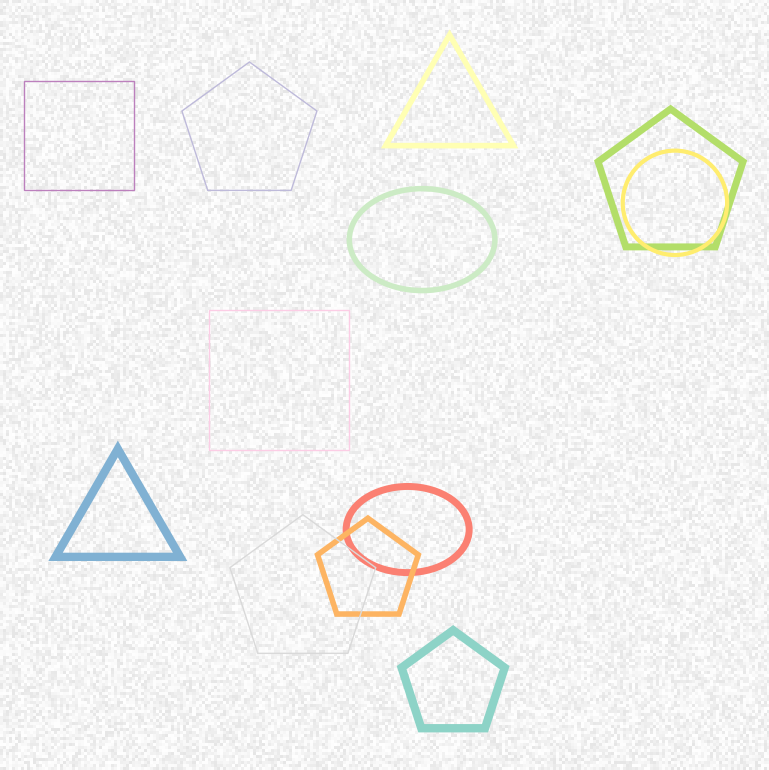[{"shape": "pentagon", "thickness": 3, "radius": 0.35, "center": [0.589, 0.111]}, {"shape": "triangle", "thickness": 2, "radius": 0.48, "center": [0.584, 0.859]}, {"shape": "pentagon", "thickness": 0.5, "radius": 0.46, "center": [0.324, 0.827]}, {"shape": "oval", "thickness": 2.5, "radius": 0.4, "center": [0.529, 0.312]}, {"shape": "triangle", "thickness": 3, "radius": 0.47, "center": [0.153, 0.324]}, {"shape": "pentagon", "thickness": 2, "radius": 0.34, "center": [0.478, 0.258]}, {"shape": "pentagon", "thickness": 2.5, "radius": 0.49, "center": [0.871, 0.759]}, {"shape": "square", "thickness": 0.5, "radius": 0.46, "center": [0.362, 0.506]}, {"shape": "pentagon", "thickness": 0.5, "radius": 0.5, "center": [0.393, 0.232]}, {"shape": "square", "thickness": 0.5, "radius": 0.36, "center": [0.103, 0.824]}, {"shape": "oval", "thickness": 2, "radius": 0.47, "center": [0.548, 0.689]}, {"shape": "circle", "thickness": 1.5, "radius": 0.34, "center": [0.877, 0.737]}]